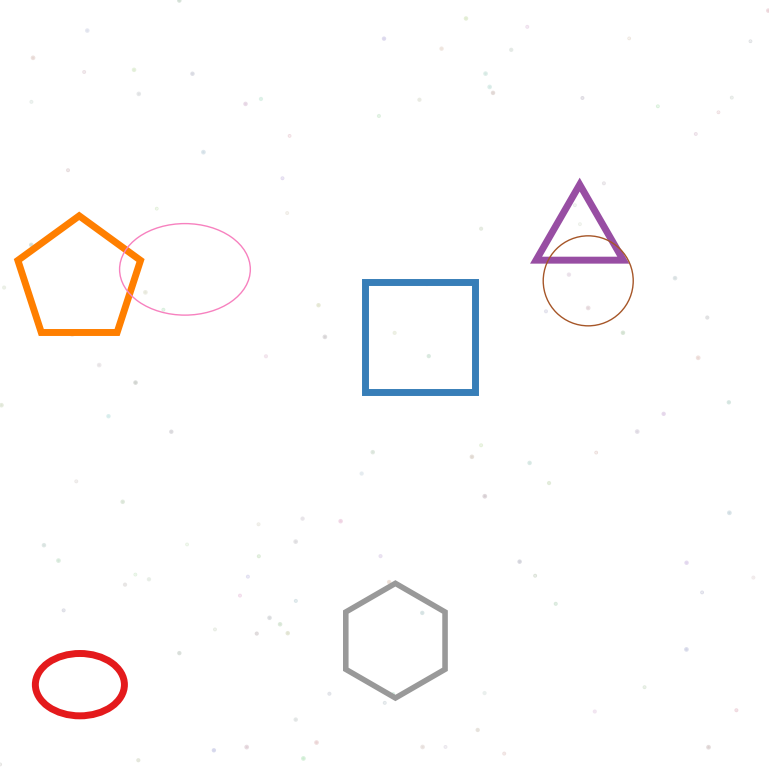[{"shape": "oval", "thickness": 2.5, "radius": 0.29, "center": [0.104, 0.111]}, {"shape": "square", "thickness": 2.5, "radius": 0.36, "center": [0.546, 0.563]}, {"shape": "triangle", "thickness": 2.5, "radius": 0.33, "center": [0.753, 0.695]}, {"shape": "pentagon", "thickness": 2.5, "radius": 0.42, "center": [0.103, 0.636]}, {"shape": "circle", "thickness": 0.5, "radius": 0.29, "center": [0.764, 0.635]}, {"shape": "oval", "thickness": 0.5, "radius": 0.42, "center": [0.24, 0.65]}, {"shape": "hexagon", "thickness": 2, "radius": 0.37, "center": [0.514, 0.168]}]